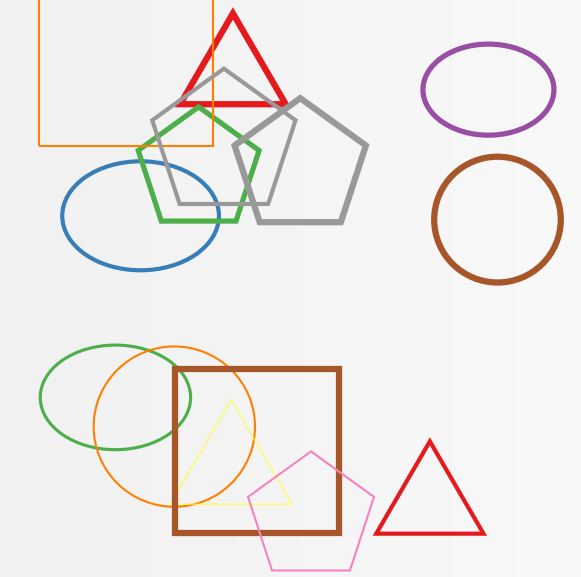[{"shape": "triangle", "thickness": 2, "radius": 0.53, "center": [0.74, 0.128]}, {"shape": "triangle", "thickness": 3, "radius": 0.52, "center": [0.401, 0.871]}, {"shape": "oval", "thickness": 2, "radius": 0.67, "center": [0.242, 0.625]}, {"shape": "pentagon", "thickness": 2.5, "radius": 0.55, "center": [0.342, 0.705]}, {"shape": "oval", "thickness": 1.5, "radius": 0.65, "center": [0.199, 0.311]}, {"shape": "oval", "thickness": 2.5, "radius": 0.56, "center": [0.84, 0.844]}, {"shape": "circle", "thickness": 1, "radius": 0.69, "center": [0.3, 0.26]}, {"shape": "square", "thickness": 1, "radius": 0.75, "center": [0.217, 0.895]}, {"shape": "triangle", "thickness": 0.5, "radius": 0.6, "center": [0.398, 0.186]}, {"shape": "circle", "thickness": 3, "radius": 0.54, "center": [0.856, 0.619]}, {"shape": "square", "thickness": 3, "radius": 0.71, "center": [0.442, 0.218]}, {"shape": "pentagon", "thickness": 1, "radius": 0.57, "center": [0.535, 0.103]}, {"shape": "pentagon", "thickness": 3, "radius": 0.59, "center": [0.517, 0.71]}, {"shape": "pentagon", "thickness": 2, "radius": 0.65, "center": [0.385, 0.751]}]